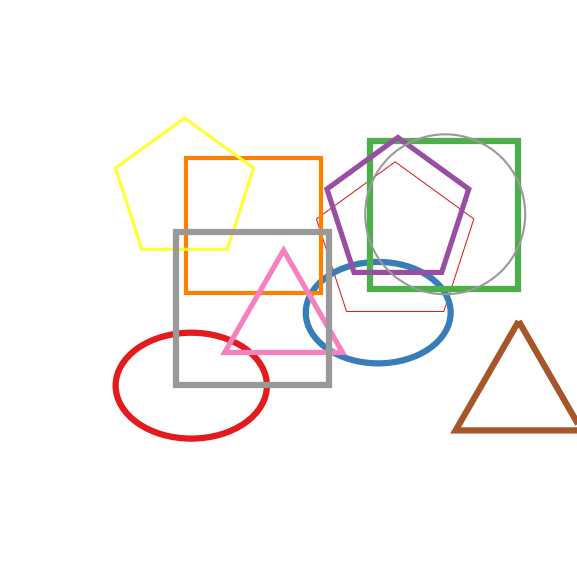[{"shape": "oval", "thickness": 3, "radius": 0.65, "center": [0.331, 0.331]}, {"shape": "pentagon", "thickness": 0.5, "radius": 0.72, "center": [0.684, 0.576]}, {"shape": "oval", "thickness": 3, "radius": 0.63, "center": [0.655, 0.458]}, {"shape": "square", "thickness": 3, "radius": 0.64, "center": [0.769, 0.627]}, {"shape": "pentagon", "thickness": 2.5, "radius": 0.65, "center": [0.689, 0.632]}, {"shape": "square", "thickness": 2, "radius": 0.58, "center": [0.439, 0.609]}, {"shape": "pentagon", "thickness": 1.5, "radius": 0.63, "center": [0.32, 0.669]}, {"shape": "triangle", "thickness": 3, "radius": 0.63, "center": [0.898, 0.317]}, {"shape": "triangle", "thickness": 2.5, "radius": 0.59, "center": [0.491, 0.448]}, {"shape": "circle", "thickness": 1, "radius": 0.69, "center": [0.771, 0.628]}, {"shape": "square", "thickness": 3, "radius": 0.66, "center": [0.437, 0.465]}]